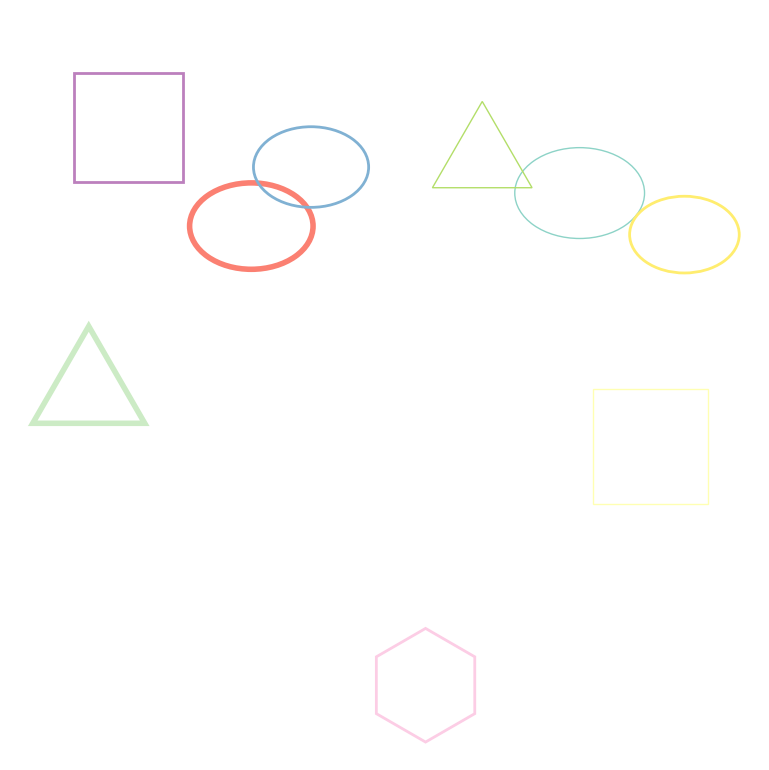[{"shape": "oval", "thickness": 0.5, "radius": 0.42, "center": [0.753, 0.749]}, {"shape": "square", "thickness": 0.5, "radius": 0.37, "center": [0.844, 0.42]}, {"shape": "oval", "thickness": 2, "radius": 0.4, "center": [0.326, 0.706]}, {"shape": "oval", "thickness": 1, "radius": 0.37, "center": [0.404, 0.783]}, {"shape": "triangle", "thickness": 0.5, "radius": 0.37, "center": [0.626, 0.794]}, {"shape": "hexagon", "thickness": 1, "radius": 0.37, "center": [0.553, 0.11]}, {"shape": "square", "thickness": 1, "radius": 0.35, "center": [0.167, 0.834]}, {"shape": "triangle", "thickness": 2, "radius": 0.42, "center": [0.115, 0.492]}, {"shape": "oval", "thickness": 1, "radius": 0.36, "center": [0.889, 0.695]}]